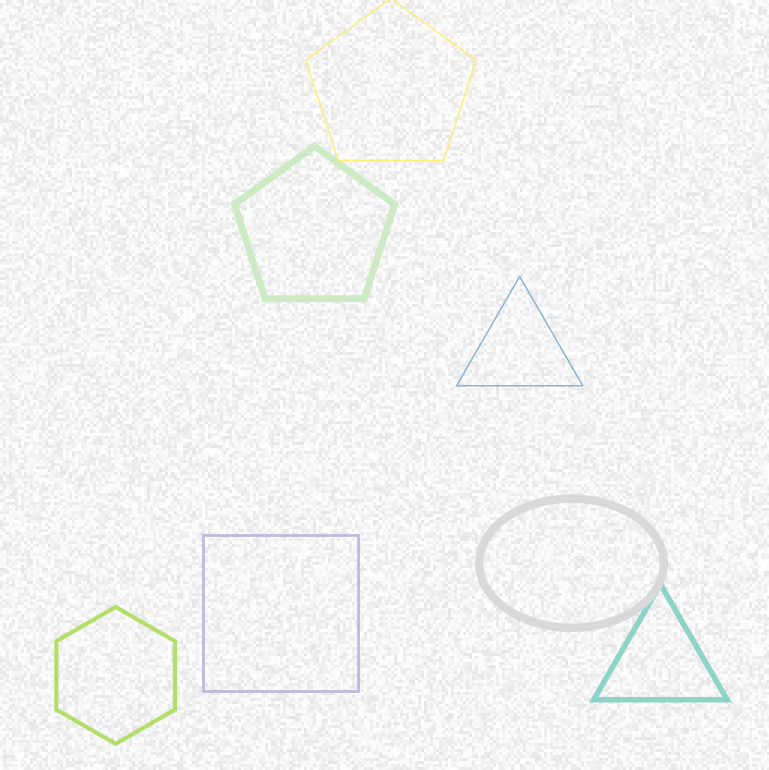[{"shape": "triangle", "thickness": 2, "radius": 0.5, "center": [0.858, 0.141]}, {"shape": "square", "thickness": 1, "radius": 0.51, "center": [0.364, 0.204]}, {"shape": "triangle", "thickness": 0.5, "radius": 0.47, "center": [0.675, 0.546]}, {"shape": "hexagon", "thickness": 1.5, "radius": 0.44, "center": [0.15, 0.123]}, {"shape": "oval", "thickness": 3, "radius": 0.6, "center": [0.742, 0.269]}, {"shape": "pentagon", "thickness": 2.5, "radius": 0.55, "center": [0.409, 0.701]}, {"shape": "pentagon", "thickness": 0.5, "radius": 0.58, "center": [0.508, 0.886]}]